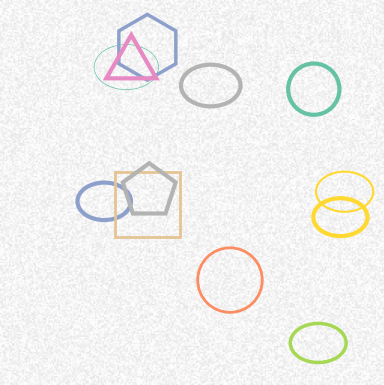[{"shape": "circle", "thickness": 3, "radius": 0.33, "center": [0.815, 0.768]}, {"shape": "oval", "thickness": 0.5, "radius": 0.42, "center": [0.328, 0.826]}, {"shape": "circle", "thickness": 2, "radius": 0.42, "center": [0.597, 0.272]}, {"shape": "oval", "thickness": 3, "radius": 0.35, "center": [0.271, 0.477]}, {"shape": "hexagon", "thickness": 2.5, "radius": 0.43, "center": [0.383, 0.877]}, {"shape": "triangle", "thickness": 3, "radius": 0.38, "center": [0.341, 0.834]}, {"shape": "oval", "thickness": 2.5, "radius": 0.36, "center": [0.827, 0.109]}, {"shape": "oval", "thickness": 3, "radius": 0.35, "center": [0.884, 0.436]}, {"shape": "oval", "thickness": 1.5, "radius": 0.37, "center": [0.895, 0.502]}, {"shape": "square", "thickness": 2, "radius": 0.42, "center": [0.384, 0.469]}, {"shape": "oval", "thickness": 3, "radius": 0.39, "center": [0.547, 0.778]}, {"shape": "pentagon", "thickness": 3, "radius": 0.36, "center": [0.388, 0.504]}]